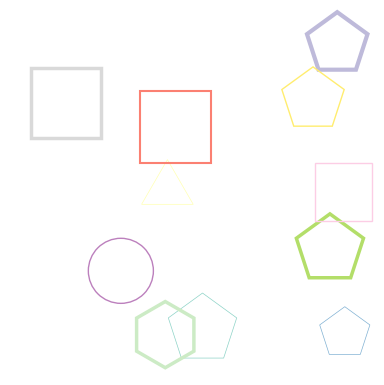[{"shape": "pentagon", "thickness": 0.5, "radius": 0.47, "center": [0.526, 0.145]}, {"shape": "triangle", "thickness": 0.5, "radius": 0.39, "center": [0.435, 0.508]}, {"shape": "pentagon", "thickness": 3, "radius": 0.41, "center": [0.876, 0.886]}, {"shape": "square", "thickness": 1.5, "radius": 0.46, "center": [0.456, 0.67]}, {"shape": "pentagon", "thickness": 0.5, "radius": 0.34, "center": [0.896, 0.135]}, {"shape": "pentagon", "thickness": 2.5, "radius": 0.46, "center": [0.857, 0.353]}, {"shape": "square", "thickness": 1, "radius": 0.37, "center": [0.892, 0.502]}, {"shape": "square", "thickness": 2.5, "radius": 0.45, "center": [0.172, 0.733]}, {"shape": "circle", "thickness": 1, "radius": 0.42, "center": [0.314, 0.297]}, {"shape": "hexagon", "thickness": 2.5, "radius": 0.43, "center": [0.429, 0.131]}, {"shape": "pentagon", "thickness": 1, "radius": 0.43, "center": [0.813, 0.741]}]